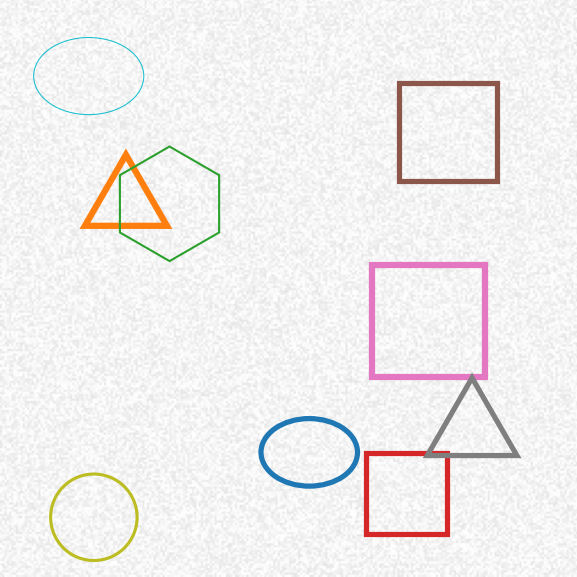[{"shape": "oval", "thickness": 2.5, "radius": 0.42, "center": [0.535, 0.216]}, {"shape": "triangle", "thickness": 3, "radius": 0.41, "center": [0.218, 0.649]}, {"shape": "hexagon", "thickness": 1, "radius": 0.5, "center": [0.294, 0.646]}, {"shape": "square", "thickness": 2.5, "radius": 0.35, "center": [0.704, 0.145]}, {"shape": "square", "thickness": 2.5, "radius": 0.42, "center": [0.775, 0.771]}, {"shape": "square", "thickness": 3, "radius": 0.49, "center": [0.742, 0.443]}, {"shape": "triangle", "thickness": 2.5, "radius": 0.45, "center": [0.817, 0.255]}, {"shape": "circle", "thickness": 1.5, "radius": 0.37, "center": [0.163, 0.103]}, {"shape": "oval", "thickness": 0.5, "radius": 0.48, "center": [0.154, 0.867]}]